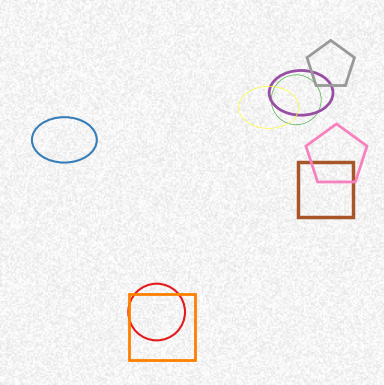[{"shape": "circle", "thickness": 1.5, "radius": 0.37, "center": [0.407, 0.19]}, {"shape": "oval", "thickness": 1.5, "radius": 0.42, "center": [0.167, 0.637]}, {"shape": "circle", "thickness": 0.5, "radius": 0.32, "center": [0.769, 0.741]}, {"shape": "oval", "thickness": 2, "radius": 0.41, "center": [0.782, 0.759]}, {"shape": "square", "thickness": 2, "radius": 0.43, "center": [0.42, 0.151]}, {"shape": "oval", "thickness": 0.5, "radius": 0.39, "center": [0.698, 0.721]}, {"shape": "square", "thickness": 2.5, "radius": 0.36, "center": [0.845, 0.509]}, {"shape": "pentagon", "thickness": 2, "radius": 0.42, "center": [0.874, 0.595]}, {"shape": "pentagon", "thickness": 2, "radius": 0.32, "center": [0.859, 0.83]}]